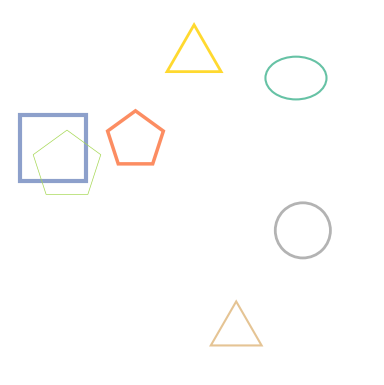[{"shape": "oval", "thickness": 1.5, "radius": 0.4, "center": [0.769, 0.797]}, {"shape": "pentagon", "thickness": 2.5, "radius": 0.38, "center": [0.352, 0.636]}, {"shape": "square", "thickness": 3, "radius": 0.43, "center": [0.138, 0.615]}, {"shape": "pentagon", "thickness": 0.5, "radius": 0.46, "center": [0.174, 0.57]}, {"shape": "triangle", "thickness": 2, "radius": 0.41, "center": [0.504, 0.854]}, {"shape": "triangle", "thickness": 1.5, "radius": 0.38, "center": [0.614, 0.141]}, {"shape": "circle", "thickness": 2, "radius": 0.36, "center": [0.787, 0.402]}]